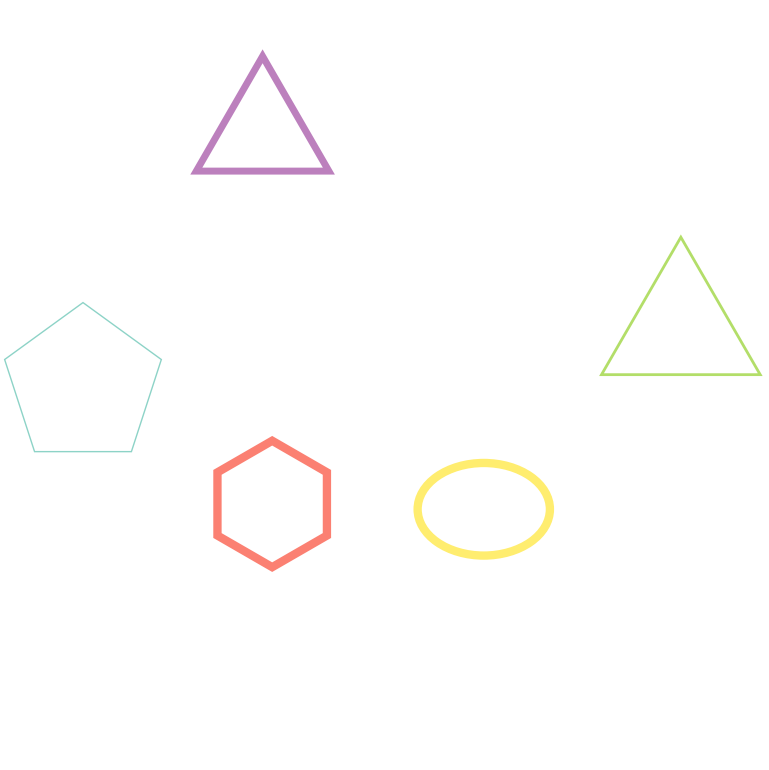[{"shape": "pentagon", "thickness": 0.5, "radius": 0.53, "center": [0.108, 0.5]}, {"shape": "hexagon", "thickness": 3, "radius": 0.41, "center": [0.354, 0.346]}, {"shape": "triangle", "thickness": 1, "radius": 0.59, "center": [0.884, 0.573]}, {"shape": "triangle", "thickness": 2.5, "radius": 0.5, "center": [0.341, 0.827]}, {"shape": "oval", "thickness": 3, "radius": 0.43, "center": [0.628, 0.339]}]